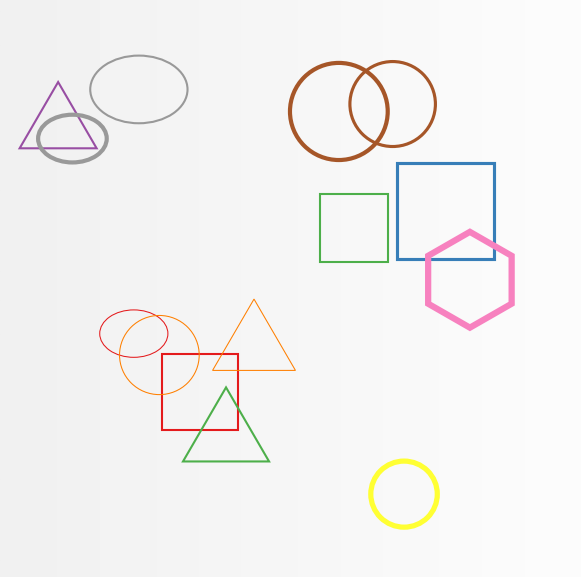[{"shape": "oval", "thickness": 0.5, "radius": 0.29, "center": [0.23, 0.421]}, {"shape": "square", "thickness": 1, "radius": 0.33, "center": [0.344, 0.321]}, {"shape": "square", "thickness": 1.5, "radius": 0.42, "center": [0.766, 0.634]}, {"shape": "square", "thickness": 1, "radius": 0.29, "center": [0.609, 0.605]}, {"shape": "triangle", "thickness": 1, "radius": 0.43, "center": [0.389, 0.243]}, {"shape": "triangle", "thickness": 1, "radius": 0.38, "center": [0.1, 0.781]}, {"shape": "circle", "thickness": 0.5, "radius": 0.34, "center": [0.274, 0.384]}, {"shape": "triangle", "thickness": 0.5, "radius": 0.41, "center": [0.437, 0.399]}, {"shape": "circle", "thickness": 2.5, "radius": 0.29, "center": [0.695, 0.144]}, {"shape": "circle", "thickness": 1.5, "radius": 0.37, "center": [0.676, 0.819]}, {"shape": "circle", "thickness": 2, "radius": 0.42, "center": [0.583, 0.806]}, {"shape": "hexagon", "thickness": 3, "radius": 0.41, "center": [0.808, 0.515]}, {"shape": "oval", "thickness": 1, "radius": 0.42, "center": [0.239, 0.844]}, {"shape": "oval", "thickness": 2, "radius": 0.3, "center": [0.125, 0.759]}]